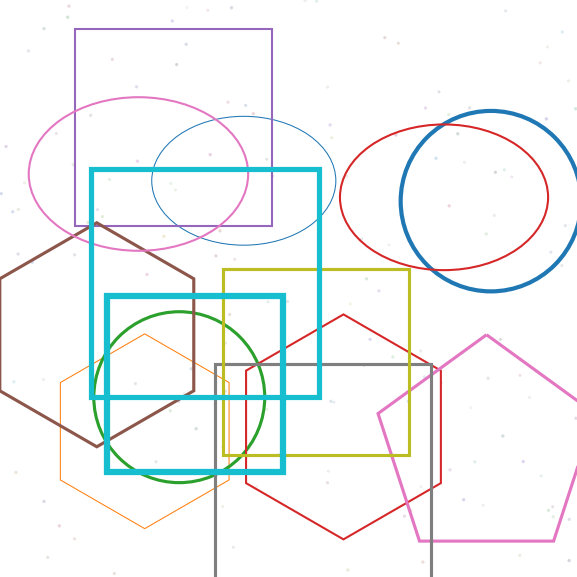[{"shape": "circle", "thickness": 2, "radius": 0.78, "center": [0.85, 0.651]}, {"shape": "oval", "thickness": 0.5, "radius": 0.8, "center": [0.422, 0.686]}, {"shape": "hexagon", "thickness": 0.5, "radius": 0.84, "center": [0.251, 0.252]}, {"shape": "circle", "thickness": 1.5, "radius": 0.74, "center": [0.31, 0.311]}, {"shape": "hexagon", "thickness": 1, "radius": 0.97, "center": [0.595, 0.26]}, {"shape": "oval", "thickness": 1, "radius": 0.9, "center": [0.769, 0.657]}, {"shape": "square", "thickness": 1, "radius": 0.85, "center": [0.301, 0.778]}, {"shape": "hexagon", "thickness": 1.5, "radius": 0.97, "center": [0.168, 0.419]}, {"shape": "pentagon", "thickness": 1.5, "radius": 0.99, "center": [0.843, 0.222]}, {"shape": "oval", "thickness": 1, "radius": 0.95, "center": [0.24, 0.698]}, {"shape": "square", "thickness": 1.5, "radius": 0.94, "center": [0.559, 0.181]}, {"shape": "square", "thickness": 1.5, "radius": 0.81, "center": [0.548, 0.372]}, {"shape": "square", "thickness": 2.5, "radius": 0.99, "center": [0.355, 0.509]}, {"shape": "square", "thickness": 3, "radius": 0.76, "center": [0.338, 0.334]}]